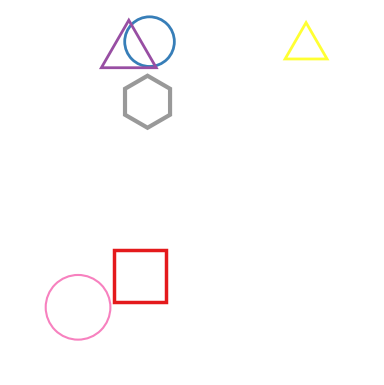[{"shape": "square", "thickness": 2.5, "radius": 0.34, "center": [0.364, 0.283]}, {"shape": "circle", "thickness": 2, "radius": 0.32, "center": [0.388, 0.892]}, {"shape": "triangle", "thickness": 2, "radius": 0.41, "center": [0.335, 0.865]}, {"shape": "triangle", "thickness": 2, "radius": 0.31, "center": [0.795, 0.878]}, {"shape": "circle", "thickness": 1.5, "radius": 0.42, "center": [0.203, 0.202]}, {"shape": "hexagon", "thickness": 3, "radius": 0.34, "center": [0.383, 0.736]}]